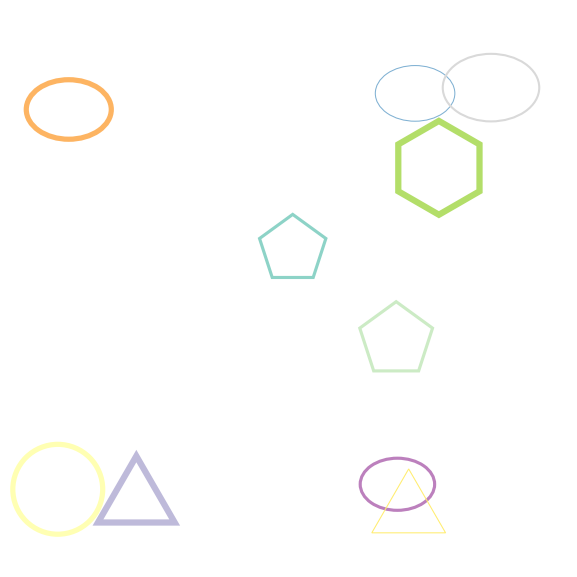[{"shape": "pentagon", "thickness": 1.5, "radius": 0.3, "center": [0.507, 0.567]}, {"shape": "circle", "thickness": 2.5, "radius": 0.39, "center": [0.1, 0.152]}, {"shape": "triangle", "thickness": 3, "radius": 0.38, "center": [0.236, 0.133]}, {"shape": "oval", "thickness": 0.5, "radius": 0.34, "center": [0.719, 0.837]}, {"shape": "oval", "thickness": 2.5, "radius": 0.37, "center": [0.119, 0.81]}, {"shape": "hexagon", "thickness": 3, "radius": 0.41, "center": [0.76, 0.709]}, {"shape": "oval", "thickness": 1, "radius": 0.42, "center": [0.85, 0.847]}, {"shape": "oval", "thickness": 1.5, "radius": 0.32, "center": [0.688, 0.161]}, {"shape": "pentagon", "thickness": 1.5, "radius": 0.33, "center": [0.686, 0.41]}, {"shape": "triangle", "thickness": 0.5, "radius": 0.37, "center": [0.708, 0.113]}]